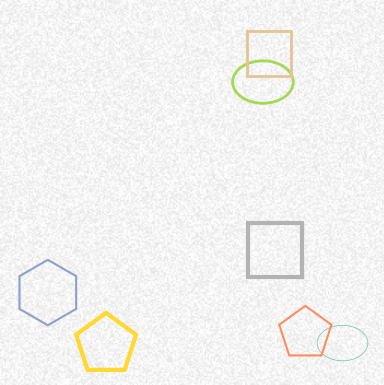[{"shape": "oval", "thickness": 0.5, "radius": 0.33, "center": [0.89, 0.109]}, {"shape": "pentagon", "thickness": 1.5, "radius": 0.36, "center": [0.793, 0.134]}, {"shape": "hexagon", "thickness": 1.5, "radius": 0.42, "center": [0.124, 0.24]}, {"shape": "oval", "thickness": 2, "radius": 0.39, "center": [0.683, 0.787]}, {"shape": "pentagon", "thickness": 3, "radius": 0.41, "center": [0.276, 0.106]}, {"shape": "square", "thickness": 2, "radius": 0.29, "center": [0.698, 0.861]}, {"shape": "square", "thickness": 3, "radius": 0.35, "center": [0.714, 0.35]}]